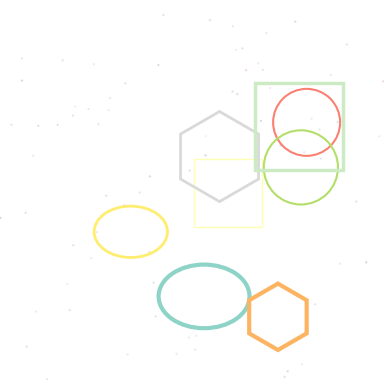[{"shape": "oval", "thickness": 3, "radius": 0.59, "center": [0.53, 0.23]}, {"shape": "square", "thickness": 1, "radius": 0.44, "center": [0.592, 0.499]}, {"shape": "circle", "thickness": 1.5, "radius": 0.44, "center": [0.796, 0.682]}, {"shape": "hexagon", "thickness": 3, "radius": 0.43, "center": [0.722, 0.177]}, {"shape": "circle", "thickness": 1.5, "radius": 0.48, "center": [0.781, 0.565]}, {"shape": "hexagon", "thickness": 2, "radius": 0.58, "center": [0.57, 0.593]}, {"shape": "square", "thickness": 2.5, "radius": 0.57, "center": [0.777, 0.671]}, {"shape": "oval", "thickness": 2, "radius": 0.48, "center": [0.34, 0.398]}]